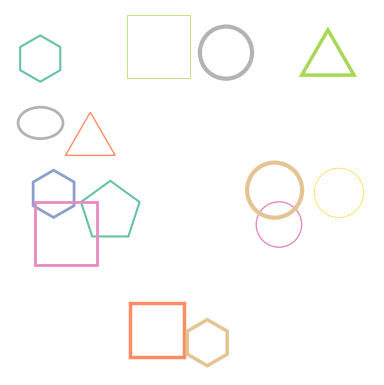[{"shape": "hexagon", "thickness": 1.5, "radius": 0.3, "center": [0.105, 0.848]}, {"shape": "pentagon", "thickness": 1.5, "radius": 0.4, "center": [0.286, 0.45]}, {"shape": "square", "thickness": 2.5, "radius": 0.35, "center": [0.408, 0.143]}, {"shape": "triangle", "thickness": 1, "radius": 0.37, "center": [0.235, 0.634]}, {"shape": "hexagon", "thickness": 2, "radius": 0.31, "center": [0.139, 0.497]}, {"shape": "square", "thickness": 2, "radius": 0.4, "center": [0.172, 0.394]}, {"shape": "circle", "thickness": 1, "radius": 0.3, "center": [0.725, 0.417]}, {"shape": "triangle", "thickness": 2.5, "radius": 0.39, "center": [0.852, 0.844]}, {"shape": "square", "thickness": 0.5, "radius": 0.41, "center": [0.412, 0.88]}, {"shape": "circle", "thickness": 0.5, "radius": 0.32, "center": [0.88, 0.499]}, {"shape": "circle", "thickness": 3, "radius": 0.36, "center": [0.713, 0.506]}, {"shape": "hexagon", "thickness": 2.5, "radius": 0.3, "center": [0.538, 0.11]}, {"shape": "circle", "thickness": 3, "radius": 0.34, "center": [0.587, 0.863]}, {"shape": "oval", "thickness": 2, "radius": 0.29, "center": [0.105, 0.681]}]